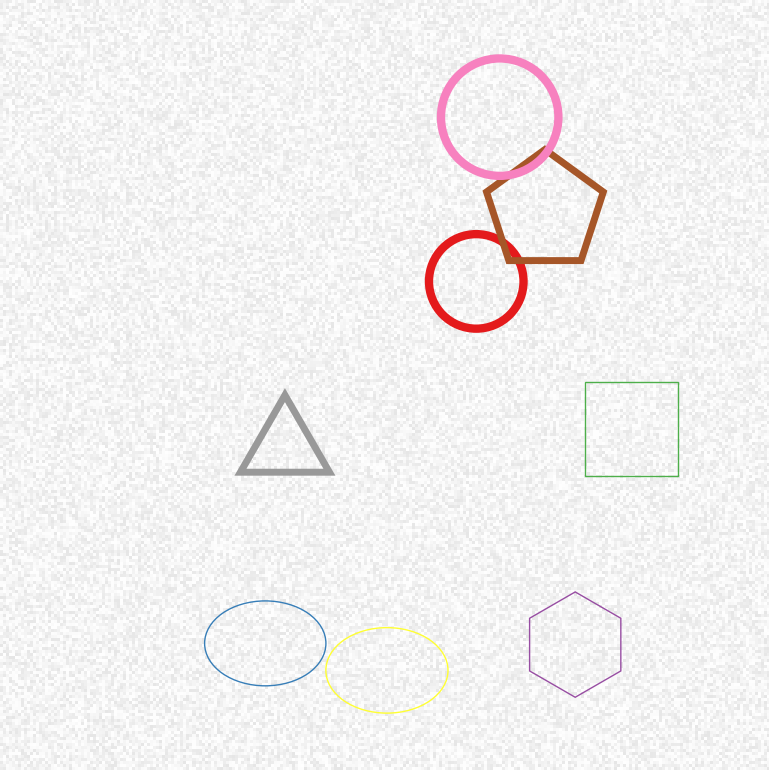[{"shape": "circle", "thickness": 3, "radius": 0.31, "center": [0.619, 0.635]}, {"shape": "oval", "thickness": 0.5, "radius": 0.39, "center": [0.344, 0.164]}, {"shape": "square", "thickness": 0.5, "radius": 0.3, "center": [0.82, 0.443]}, {"shape": "hexagon", "thickness": 0.5, "radius": 0.34, "center": [0.747, 0.163]}, {"shape": "oval", "thickness": 0.5, "radius": 0.4, "center": [0.503, 0.129]}, {"shape": "pentagon", "thickness": 2.5, "radius": 0.4, "center": [0.708, 0.726]}, {"shape": "circle", "thickness": 3, "radius": 0.38, "center": [0.649, 0.848]}, {"shape": "triangle", "thickness": 2.5, "radius": 0.33, "center": [0.37, 0.42]}]